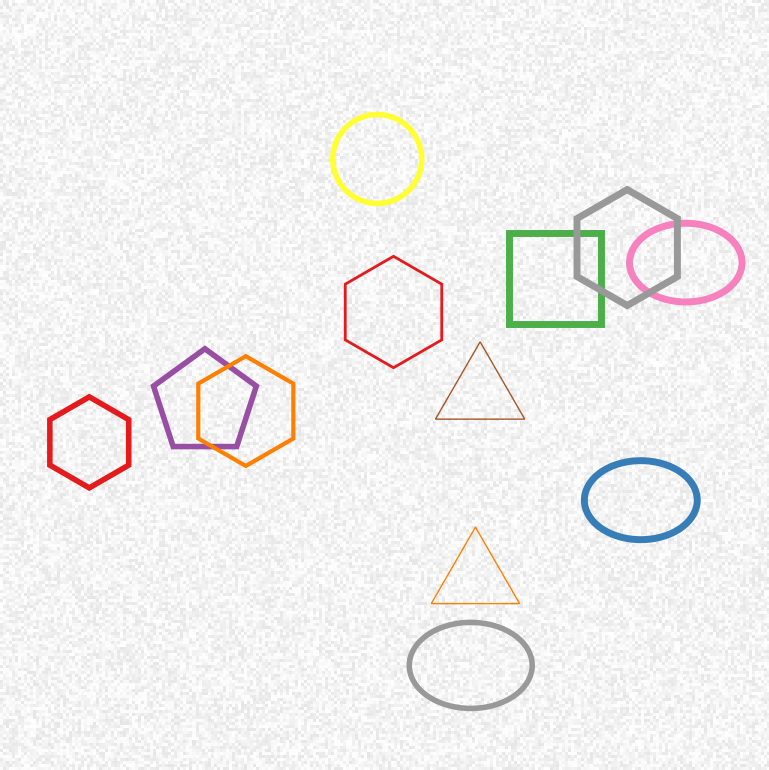[{"shape": "hexagon", "thickness": 2, "radius": 0.3, "center": [0.116, 0.425]}, {"shape": "hexagon", "thickness": 1, "radius": 0.36, "center": [0.511, 0.595]}, {"shape": "oval", "thickness": 2.5, "radius": 0.37, "center": [0.832, 0.35]}, {"shape": "square", "thickness": 2.5, "radius": 0.3, "center": [0.721, 0.638]}, {"shape": "pentagon", "thickness": 2, "radius": 0.35, "center": [0.266, 0.477]}, {"shape": "hexagon", "thickness": 1.5, "radius": 0.36, "center": [0.319, 0.466]}, {"shape": "triangle", "thickness": 0.5, "radius": 0.33, "center": [0.617, 0.249]}, {"shape": "circle", "thickness": 2, "radius": 0.29, "center": [0.49, 0.794]}, {"shape": "triangle", "thickness": 0.5, "radius": 0.33, "center": [0.624, 0.489]}, {"shape": "oval", "thickness": 2.5, "radius": 0.37, "center": [0.891, 0.659]}, {"shape": "oval", "thickness": 2, "radius": 0.4, "center": [0.611, 0.136]}, {"shape": "hexagon", "thickness": 2.5, "radius": 0.38, "center": [0.815, 0.678]}]